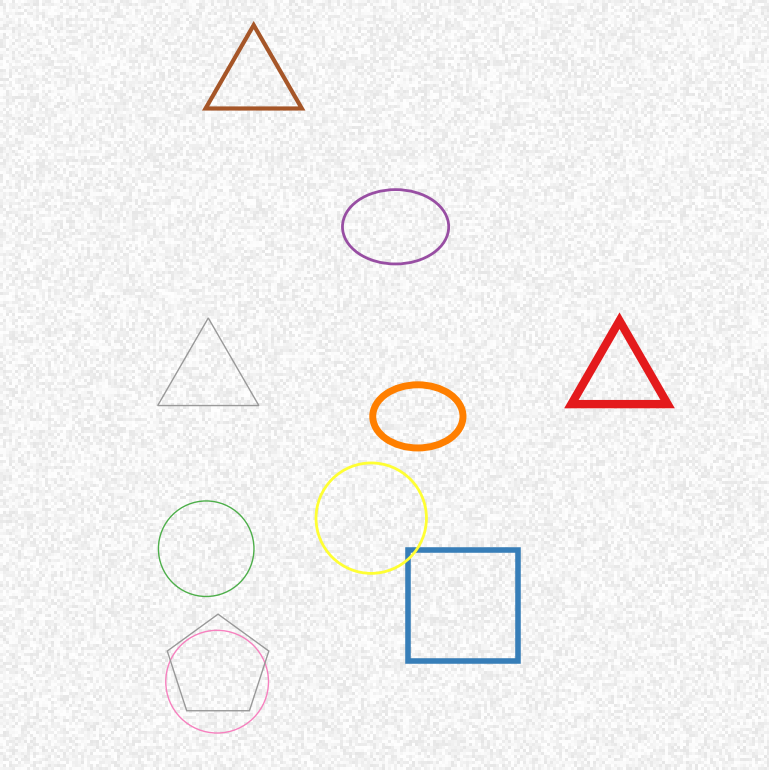[{"shape": "triangle", "thickness": 3, "radius": 0.36, "center": [0.805, 0.511]}, {"shape": "square", "thickness": 2, "radius": 0.36, "center": [0.601, 0.214]}, {"shape": "circle", "thickness": 0.5, "radius": 0.31, "center": [0.268, 0.287]}, {"shape": "oval", "thickness": 1, "radius": 0.34, "center": [0.514, 0.705]}, {"shape": "oval", "thickness": 2.5, "radius": 0.29, "center": [0.543, 0.459]}, {"shape": "circle", "thickness": 1, "radius": 0.36, "center": [0.482, 0.327]}, {"shape": "triangle", "thickness": 1.5, "radius": 0.36, "center": [0.329, 0.895]}, {"shape": "circle", "thickness": 0.5, "radius": 0.33, "center": [0.282, 0.115]}, {"shape": "triangle", "thickness": 0.5, "radius": 0.38, "center": [0.27, 0.511]}, {"shape": "pentagon", "thickness": 0.5, "radius": 0.35, "center": [0.283, 0.133]}]